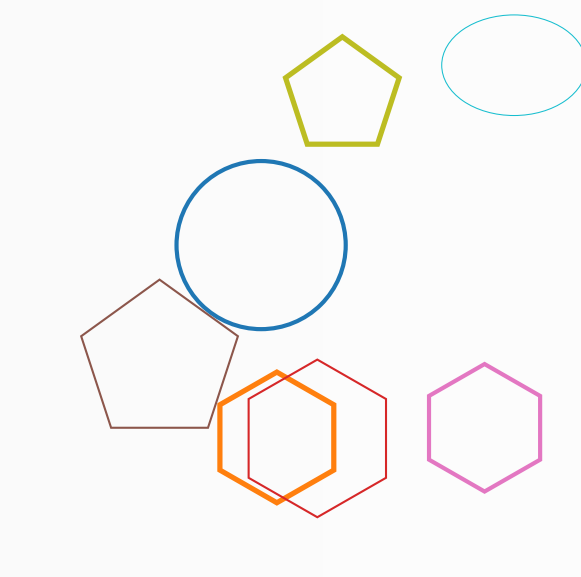[{"shape": "circle", "thickness": 2, "radius": 0.73, "center": [0.449, 0.575]}, {"shape": "hexagon", "thickness": 2.5, "radius": 0.57, "center": [0.476, 0.242]}, {"shape": "hexagon", "thickness": 1, "radius": 0.68, "center": [0.546, 0.24]}, {"shape": "pentagon", "thickness": 1, "radius": 0.71, "center": [0.274, 0.373]}, {"shape": "hexagon", "thickness": 2, "radius": 0.55, "center": [0.834, 0.258]}, {"shape": "pentagon", "thickness": 2.5, "radius": 0.51, "center": [0.589, 0.833]}, {"shape": "oval", "thickness": 0.5, "radius": 0.62, "center": [0.884, 0.886]}]